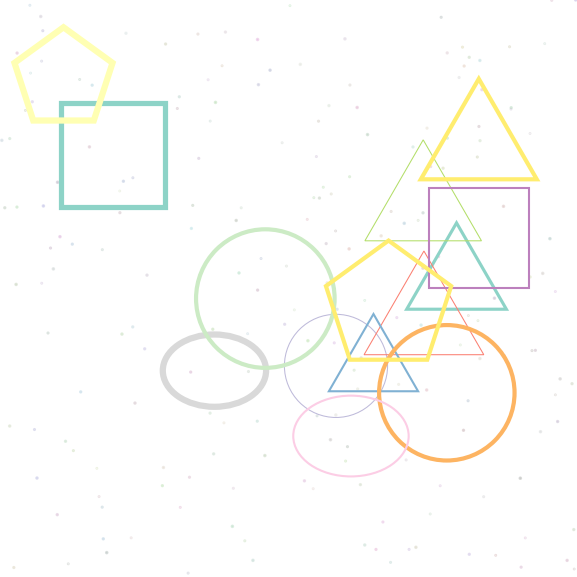[{"shape": "triangle", "thickness": 1.5, "radius": 0.5, "center": [0.791, 0.514]}, {"shape": "square", "thickness": 2.5, "radius": 0.45, "center": [0.196, 0.731]}, {"shape": "pentagon", "thickness": 3, "radius": 0.45, "center": [0.11, 0.863]}, {"shape": "circle", "thickness": 0.5, "radius": 0.45, "center": [0.582, 0.366]}, {"shape": "triangle", "thickness": 0.5, "radius": 0.6, "center": [0.734, 0.445]}, {"shape": "triangle", "thickness": 1, "radius": 0.45, "center": [0.647, 0.366]}, {"shape": "circle", "thickness": 2, "radius": 0.59, "center": [0.774, 0.319]}, {"shape": "triangle", "thickness": 0.5, "radius": 0.58, "center": [0.733, 0.64]}, {"shape": "oval", "thickness": 1, "radius": 0.5, "center": [0.608, 0.244]}, {"shape": "oval", "thickness": 3, "radius": 0.45, "center": [0.371, 0.357]}, {"shape": "square", "thickness": 1, "radius": 0.43, "center": [0.83, 0.587]}, {"shape": "circle", "thickness": 2, "radius": 0.6, "center": [0.459, 0.482]}, {"shape": "triangle", "thickness": 2, "radius": 0.58, "center": [0.829, 0.747]}, {"shape": "pentagon", "thickness": 2, "radius": 0.57, "center": [0.673, 0.469]}]